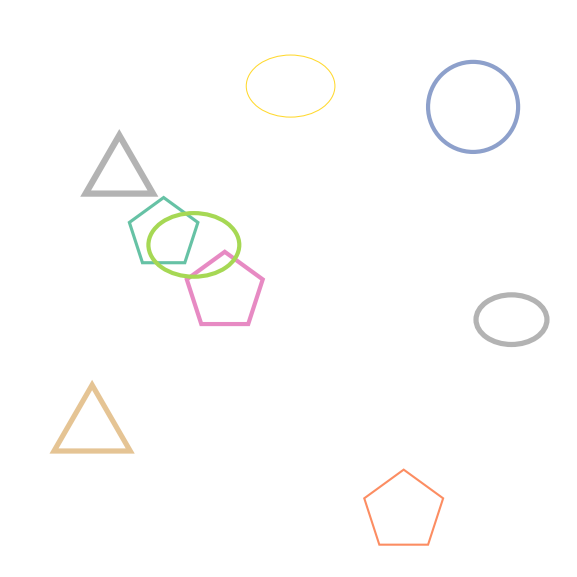[{"shape": "pentagon", "thickness": 1.5, "radius": 0.31, "center": [0.283, 0.595]}, {"shape": "pentagon", "thickness": 1, "radius": 0.36, "center": [0.699, 0.114]}, {"shape": "circle", "thickness": 2, "radius": 0.39, "center": [0.819, 0.814]}, {"shape": "pentagon", "thickness": 2, "radius": 0.35, "center": [0.389, 0.494]}, {"shape": "oval", "thickness": 2, "radius": 0.39, "center": [0.336, 0.575]}, {"shape": "oval", "thickness": 0.5, "radius": 0.38, "center": [0.503, 0.85]}, {"shape": "triangle", "thickness": 2.5, "radius": 0.38, "center": [0.16, 0.256]}, {"shape": "oval", "thickness": 2.5, "radius": 0.31, "center": [0.886, 0.446]}, {"shape": "triangle", "thickness": 3, "radius": 0.34, "center": [0.207, 0.698]}]